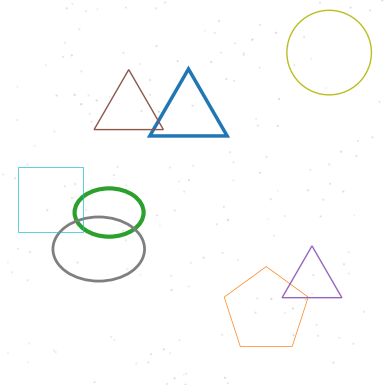[{"shape": "triangle", "thickness": 2.5, "radius": 0.58, "center": [0.49, 0.705]}, {"shape": "pentagon", "thickness": 0.5, "radius": 0.57, "center": [0.692, 0.193]}, {"shape": "oval", "thickness": 3, "radius": 0.45, "center": [0.283, 0.448]}, {"shape": "triangle", "thickness": 1, "radius": 0.45, "center": [0.81, 0.272]}, {"shape": "triangle", "thickness": 1, "radius": 0.52, "center": [0.334, 0.715]}, {"shape": "oval", "thickness": 2, "radius": 0.59, "center": [0.256, 0.353]}, {"shape": "circle", "thickness": 1, "radius": 0.55, "center": [0.855, 0.863]}, {"shape": "square", "thickness": 0.5, "radius": 0.43, "center": [0.131, 0.481]}]